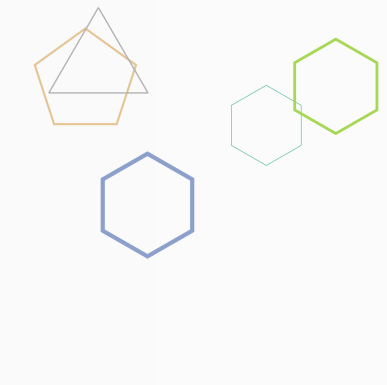[{"shape": "hexagon", "thickness": 0.5, "radius": 0.52, "center": [0.687, 0.674]}, {"shape": "hexagon", "thickness": 3, "radius": 0.67, "center": [0.381, 0.467]}, {"shape": "hexagon", "thickness": 2, "radius": 0.61, "center": [0.867, 0.776]}, {"shape": "pentagon", "thickness": 1.5, "radius": 0.69, "center": [0.22, 0.789]}, {"shape": "triangle", "thickness": 1, "radius": 0.74, "center": [0.254, 0.832]}]